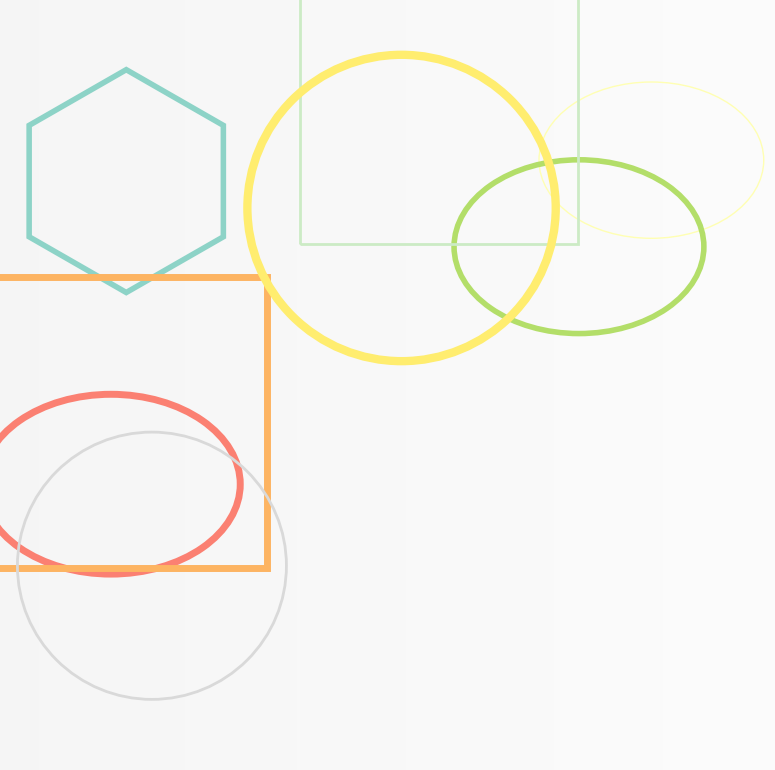[{"shape": "hexagon", "thickness": 2, "radius": 0.72, "center": [0.163, 0.765]}, {"shape": "oval", "thickness": 0.5, "radius": 0.72, "center": [0.84, 0.792]}, {"shape": "oval", "thickness": 2.5, "radius": 0.83, "center": [0.143, 0.371]}, {"shape": "square", "thickness": 2.5, "radius": 0.95, "center": [0.155, 0.452]}, {"shape": "oval", "thickness": 2, "radius": 0.81, "center": [0.747, 0.68]}, {"shape": "circle", "thickness": 1, "radius": 0.87, "center": [0.196, 0.265]}, {"shape": "square", "thickness": 1, "radius": 0.9, "center": [0.566, 0.863]}, {"shape": "circle", "thickness": 3, "radius": 0.99, "center": [0.518, 0.73]}]